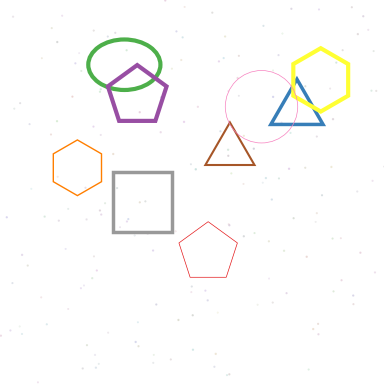[{"shape": "pentagon", "thickness": 0.5, "radius": 0.4, "center": [0.541, 0.344]}, {"shape": "triangle", "thickness": 2.5, "radius": 0.39, "center": [0.771, 0.716]}, {"shape": "oval", "thickness": 3, "radius": 0.47, "center": [0.323, 0.832]}, {"shape": "pentagon", "thickness": 3, "radius": 0.4, "center": [0.356, 0.751]}, {"shape": "hexagon", "thickness": 1, "radius": 0.36, "center": [0.201, 0.564]}, {"shape": "hexagon", "thickness": 3, "radius": 0.41, "center": [0.833, 0.793]}, {"shape": "triangle", "thickness": 1.5, "radius": 0.37, "center": [0.597, 0.608]}, {"shape": "circle", "thickness": 0.5, "radius": 0.47, "center": [0.679, 0.723]}, {"shape": "square", "thickness": 2.5, "radius": 0.39, "center": [0.37, 0.475]}]